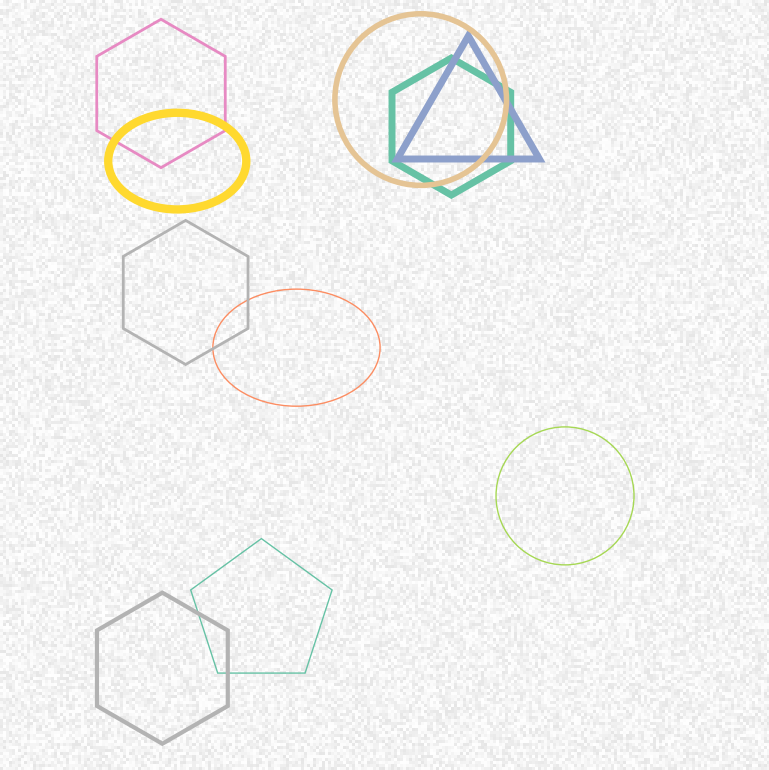[{"shape": "pentagon", "thickness": 0.5, "radius": 0.48, "center": [0.339, 0.204]}, {"shape": "hexagon", "thickness": 2.5, "radius": 0.45, "center": [0.586, 0.836]}, {"shape": "oval", "thickness": 0.5, "radius": 0.54, "center": [0.385, 0.548]}, {"shape": "triangle", "thickness": 2.5, "radius": 0.53, "center": [0.608, 0.847]}, {"shape": "hexagon", "thickness": 1, "radius": 0.48, "center": [0.209, 0.879]}, {"shape": "circle", "thickness": 0.5, "radius": 0.45, "center": [0.734, 0.356]}, {"shape": "oval", "thickness": 3, "radius": 0.45, "center": [0.23, 0.791]}, {"shape": "circle", "thickness": 2, "radius": 0.56, "center": [0.546, 0.871]}, {"shape": "hexagon", "thickness": 1.5, "radius": 0.49, "center": [0.211, 0.132]}, {"shape": "hexagon", "thickness": 1, "radius": 0.47, "center": [0.241, 0.62]}]